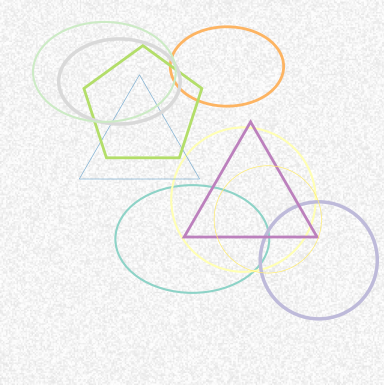[{"shape": "oval", "thickness": 1.5, "radius": 1.0, "center": [0.5, 0.379]}, {"shape": "circle", "thickness": 1.5, "radius": 0.94, "center": [0.632, 0.482]}, {"shape": "circle", "thickness": 2.5, "radius": 0.76, "center": [0.828, 0.324]}, {"shape": "triangle", "thickness": 0.5, "radius": 0.9, "center": [0.362, 0.625]}, {"shape": "oval", "thickness": 2, "radius": 0.74, "center": [0.589, 0.827]}, {"shape": "pentagon", "thickness": 2, "radius": 0.81, "center": [0.371, 0.72]}, {"shape": "oval", "thickness": 2.5, "radius": 0.79, "center": [0.31, 0.788]}, {"shape": "triangle", "thickness": 2, "radius": 1.0, "center": [0.651, 0.484]}, {"shape": "oval", "thickness": 1.5, "radius": 0.93, "center": [0.271, 0.813]}, {"shape": "circle", "thickness": 0.5, "radius": 0.7, "center": [0.696, 0.43]}]